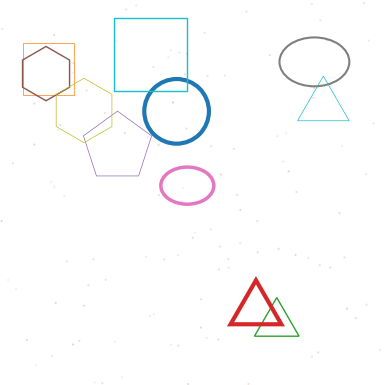[{"shape": "circle", "thickness": 3, "radius": 0.42, "center": [0.459, 0.711]}, {"shape": "square", "thickness": 0.5, "radius": 0.33, "center": [0.126, 0.821]}, {"shape": "triangle", "thickness": 1, "radius": 0.33, "center": [0.719, 0.16]}, {"shape": "triangle", "thickness": 3, "radius": 0.38, "center": [0.665, 0.196]}, {"shape": "pentagon", "thickness": 0.5, "radius": 0.47, "center": [0.305, 0.618]}, {"shape": "hexagon", "thickness": 1, "radius": 0.35, "center": [0.12, 0.809]}, {"shape": "oval", "thickness": 2.5, "radius": 0.34, "center": [0.487, 0.518]}, {"shape": "oval", "thickness": 1.5, "radius": 0.45, "center": [0.817, 0.839]}, {"shape": "hexagon", "thickness": 0.5, "radius": 0.42, "center": [0.218, 0.713]}, {"shape": "square", "thickness": 1, "radius": 0.47, "center": [0.39, 0.857]}, {"shape": "triangle", "thickness": 0.5, "radius": 0.39, "center": [0.84, 0.725]}]